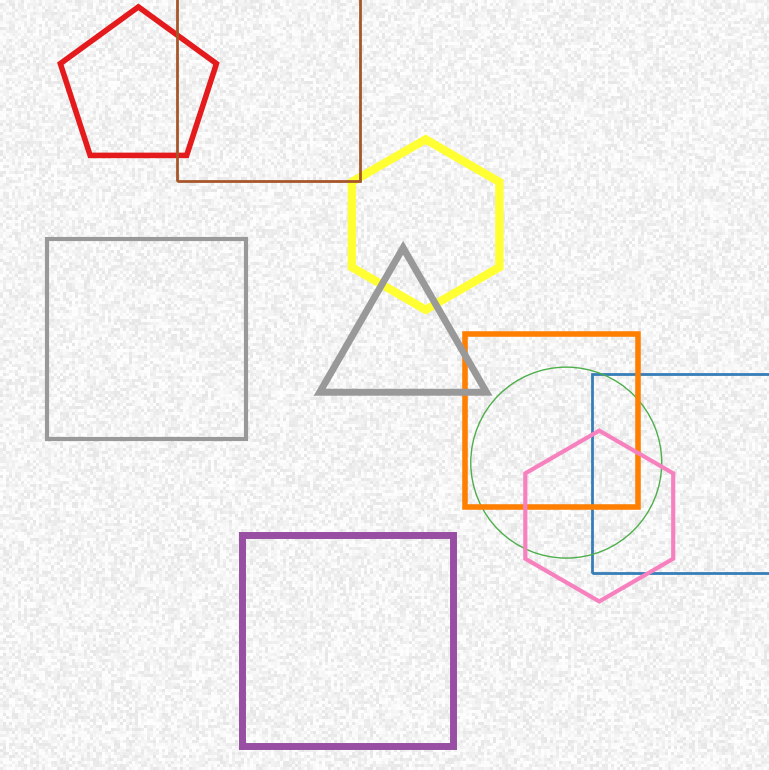[{"shape": "pentagon", "thickness": 2, "radius": 0.53, "center": [0.18, 0.884]}, {"shape": "square", "thickness": 1, "radius": 0.65, "center": [0.897, 0.385]}, {"shape": "circle", "thickness": 0.5, "radius": 0.62, "center": [0.735, 0.399]}, {"shape": "square", "thickness": 2.5, "radius": 0.69, "center": [0.451, 0.169]}, {"shape": "square", "thickness": 2, "radius": 0.56, "center": [0.716, 0.454]}, {"shape": "hexagon", "thickness": 3, "radius": 0.55, "center": [0.553, 0.708]}, {"shape": "square", "thickness": 1, "radius": 0.6, "center": [0.349, 0.884]}, {"shape": "hexagon", "thickness": 1.5, "radius": 0.55, "center": [0.778, 0.33]}, {"shape": "triangle", "thickness": 2.5, "radius": 0.63, "center": [0.524, 0.553]}, {"shape": "square", "thickness": 1.5, "radius": 0.65, "center": [0.19, 0.56]}]